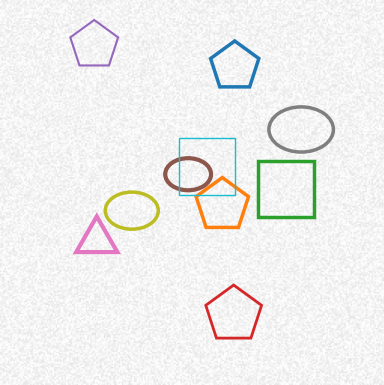[{"shape": "pentagon", "thickness": 2.5, "radius": 0.33, "center": [0.61, 0.828]}, {"shape": "pentagon", "thickness": 2.5, "radius": 0.36, "center": [0.577, 0.467]}, {"shape": "square", "thickness": 2.5, "radius": 0.37, "center": [0.743, 0.509]}, {"shape": "pentagon", "thickness": 2, "radius": 0.38, "center": [0.607, 0.183]}, {"shape": "pentagon", "thickness": 1.5, "radius": 0.33, "center": [0.245, 0.883]}, {"shape": "oval", "thickness": 3, "radius": 0.3, "center": [0.489, 0.547]}, {"shape": "triangle", "thickness": 3, "radius": 0.31, "center": [0.251, 0.376]}, {"shape": "oval", "thickness": 2.5, "radius": 0.42, "center": [0.782, 0.664]}, {"shape": "oval", "thickness": 2.5, "radius": 0.34, "center": [0.342, 0.453]}, {"shape": "square", "thickness": 1, "radius": 0.37, "center": [0.537, 0.568]}]